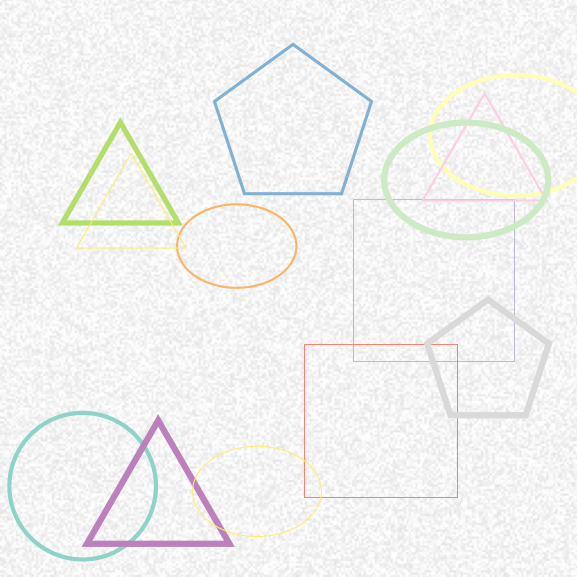[{"shape": "circle", "thickness": 2, "radius": 0.63, "center": [0.143, 0.157]}, {"shape": "oval", "thickness": 2, "radius": 0.75, "center": [0.894, 0.765]}, {"shape": "square", "thickness": 0.5, "radius": 0.7, "center": [0.751, 0.514]}, {"shape": "square", "thickness": 0.5, "radius": 0.66, "center": [0.659, 0.271]}, {"shape": "pentagon", "thickness": 1.5, "radius": 0.71, "center": [0.507, 0.779]}, {"shape": "oval", "thickness": 1, "radius": 0.52, "center": [0.41, 0.573]}, {"shape": "triangle", "thickness": 2.5, "radius": 0.58, "center": [0.208, 0.671]}, {"shape": "triangle", "thickness": 1, "radius": 0.62, "center": [0.839, 0.714]}, {"shape": "pentagon", "thickness": 3, "radius": 0.55, "center": [0.845, 0.37]}, {"shape": "triangle", "thickness": 3, "radius": 0.71, "center": [0.274, 0.129]}, {"shape": "oval", "thickness": 3, "radius": 0.71, "center": [0.807, 0.688]}, {"shape": "triangle", "thickness": 0.5, "radius": 0.55, "center": [0.227, 0.624]}, {"shape": "oval", "thickness": 0.5, "radius": 0.56, "center": [0.445, 0.148]}]